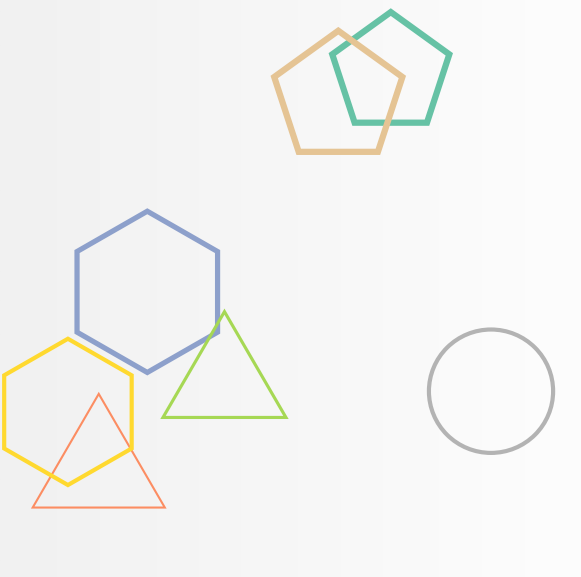[{"shape": "pentagon", "thickness": 3, "radius": 0.53, "center": [0.672, 0.872]}, {"shape": "triangle", "thickness": 1, "radius": 0.66, "center": [0.17, 0.186]}, {"shape": "hexagon", "thickness": 2.5, "radius": 0.7, "center": [0.253, 0.494]}, {"shape": "triangle", "thickness": 1.5, "radius": 0.61, "center": [0.386, 0.337]}, {"shape": "hexagon", "thickness": 2, "radius": 0.63, "center": [0.117, 0.286]}, {"shape": "pentagon", "thickness": 3, "radius": 0.58, "center": [0.582, 0.83]}, {"shape": "circle", "thickness": 2, "radius": 0.53, "center": [0.845, 0.322]}]